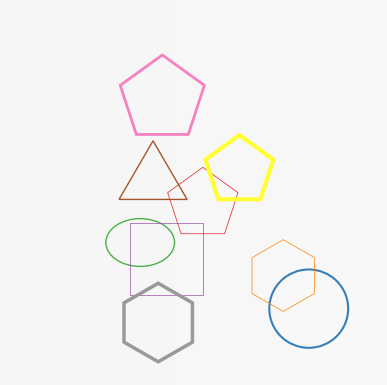[{"shape": "pentagon", "thickness": 0.5, "radius": 0.48, "center": [0.523, 0.47]}, {"shape": "circle", "thickness": 1.5, "radius": 0.51, "center": [0.797, 0.198]}, {"shape": "oval", "thickness": 1, "radius": 0.44, "center": [0.362, 0.37]}, {"shape": "square", "thickness": 0.5, "radius": 0.47, "center": [0.431, 0.328]}, {"shape": "hexagon", "thickness": 0.5, "radius": 0.47, "center": [0.731, 0.284]}, {"shape": "pentagon", "thickness": 3, "radius": 0.46, "center": [0.618, 0.557]}, {"shape": "triangle", "thickness": 1, "radius": 0.51, "center": [0.395, 0.533]}, {"shape": "pentagon", "thickness": 2, "radius": 0.57, "center": [0.419, 0.743]}, {"shape": "hexagon", "thickness": 2.5, "radius": 0.51, "center": [0.408, 0.162]}]